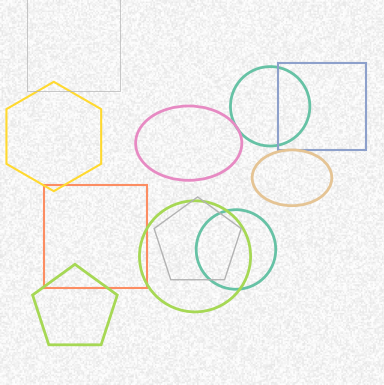[{"shape": "circle", "thickness": 2, "radius": 0.52, "center": [0.613, 0.352]}, {"shape": "circle", "thickness": 2, "radius": 0.52, "center": [0.702, 0.724]}, {"shape": "square", "thickness": 1.5, "radius": 0.67, "center": [0.249, 0.385]}, {"shape": "square", "thickness": 1.5, "radius": 0.57, "center": [0.836, 0.723]}, {"shape": "oval", "thickness": 2, "radius": 0.69, "center": [0.49, 0.628]}, {"shape": "circle", "thickness": 2, "radius": 0.72, "center": [0.507, 0.334]}, {"shape": "pentagon", "thickness": 2, "radius": 0.58, "center": [0.195, 0.198]}, {"shape": "hexagon", "thickness": 1.5, "radius": 0.71, "center": [0.14, 0.645]}, {"shape": "oval", "thickness": 2, "radius": 0.52, "center": [0.758, 0.538]}, {"shape": "pentagon", "thickness": 1, "radius": 0.59, "center": [0.513, 0.37]}, {"shape": "square", "thickness": 0.5, "radius": 0.61, "center": [0.191, 0.884]}]